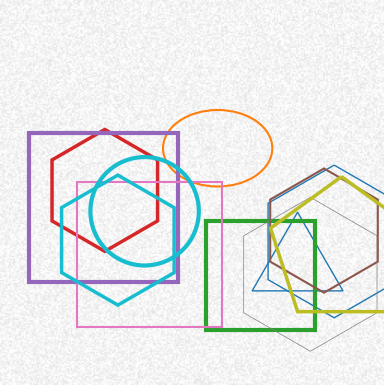[{"shape": "triangle", "thickness": 1, "radius": 0.68, "center": [0.773, 0.313]}, {"shape": "hexagon", "thickness": 1, "radius": 0.99, "center": [0.868, 0.373]}, {"shape": "oval", "thickness": 1.5, "radius": 0.71, "center": [0.565, 0.615]}, {"shape": "square", "thickness": 3, "radius": 0.71, "center": [0.676, 0.284]}, {"shape": "hexagon", "thickness": 2.5, "radius": 0.79, "center": [0.272, 0.505]}, {"shape": "square", "thickness": 3, "radius": 0.97, "center": [0.268, 0.46]}, {"shape": "hexagon", "thickness": 1.5, "radius": 0.81, "center": [0.842, 0.401]}, {"shape": "square", "thickness": 1.5, "radius": 0.94, "center": [0.389, 0.34]}, {"shape": "hexagon", "thickness": 0.5, "radius": 1.0, "center": [0.806, 0.288]}, {"shape": "pentagon", "thickness": 2.5, "radius": 0.97, "center": [0.887, 0.347]}, {"shape": "hexagon", "thickness": 2.5, "radius": 0.84, "center": [0.306, 0.376]}, {"shape": "circle", "thickness": 3, "radius": 0.7, "center": [0.376, 0.451]}]